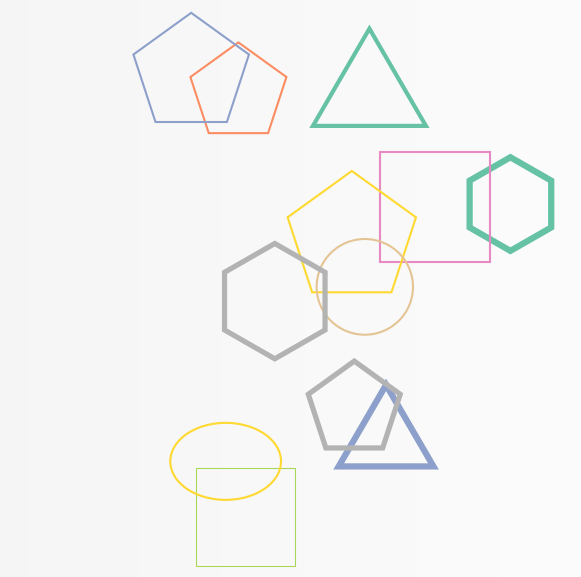[{"shape": "hexagon", "thickness": 3, "radius": 0.41, "center": [0.878, 0.646]}, {"shape": "triangle", "thickness": 2, "radius": 0.56, "center": [0.636, 0.837]}, {"shape": "pentagon", "thickness": 1, "radius": 0.43, "center": [0.41, 0.839]}, {"shape": "triangle", "thickness": 3, "radius": 0.47, "center": [0.664, 0.239]}, {"shape": "pentagon", "thickness": 1, "radius": 0.52, "center": [0.329, 0.872]}, {"shape": "square", "thickness": 1, "radius": 0.48, "center": [0.748, 0.641]}, {"shape": "square", "thickness": 0.5, "radius": 0.43, "center": [0.422, 0.104]}, {"shape": "pentagon", "thickness": 1, "radius": 0.58, "center": [0.605, 0.587]}, {"shape": "oval", "thickness": 1, "radius": 0.48, "center": [0.388, 0.2]}, {"shape": "circle", "thickness": 1, "radius": 0.41, "center": [0.628, 0.502]}, {"shape": "hexagon", "thickness": 2.5, "radius": 0.5, "center": [0.473, 0.478]}, {"shape": "pentagon", "thickness": 2.5, "radius": 0.42, "center": [0.609, 0.291]}]